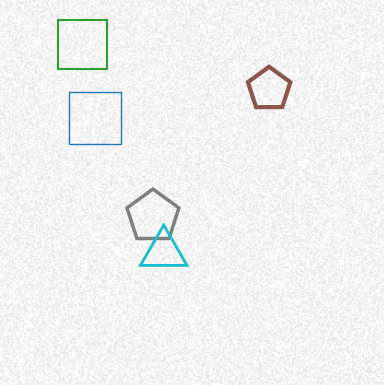[{"shape": "square", "thickness": 1, "radius": 0.34, "center": [0.247, 0.693]}, {"shape": "square", "thickness": 1.5, "radius": 0.32, "center": [0.214, 0.885]}, {"shape": "pentagon", "thickness": 3, "radius": 0.29, "center": [0.699, 0.769]}, {"shape": "pentagon", "thickness": 2.5, "radius": 0.35, "center": [0.397, 0.438]}, {"shape": "triangle", "thickness": 2, "radius": 0.35, "center": [0.425, 0.346]}]